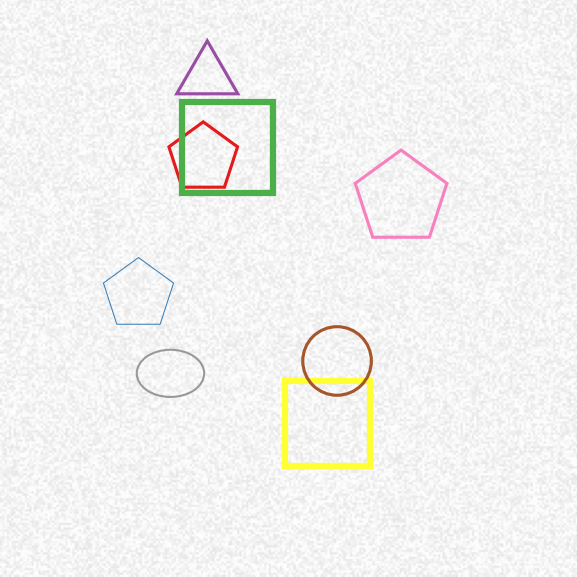[{"shape": "pentagon", "thickness": 1.5, "radius": 0.31, "center": [0.352, 0.726]}, {"shape": "pentagon", "thickness": 0.5, "radius": 0.32, "center": [0.24, 0.489]}, {"shape": "square", "thickness": 3, "radius": 0.39, "center": [0.394, 0.744]}, {"shape": "triangle", "thickness": 1.5, "radius": 0.31, "center": [0.359, 0.867]}, {"shape": "square", "thickness": 3, "radius": 0.37, "center": [0.567, 0.266]}, {"shape": "circle", "thickness": 1.5, "radius": 0.3, "center": [0.584, 0.374]}, {"shape": "pentagon", "thickness": 1.5, "radius": 0.42, "center": [0.695, 0.656]}, {"shape": "oval", "thickness": 1, "radius": 0.29, "center": [0.295, 0.353]}]